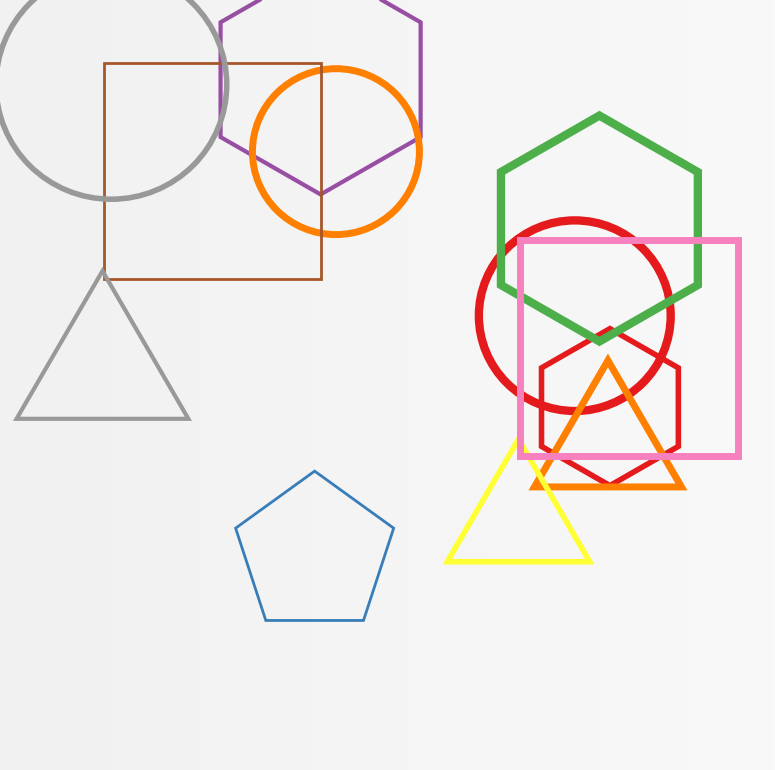[{"shape": "hexagon", "thickness": 2, "radius": 0.51, "center": [0.787, 0.471]}, {"shape": "circle", "thickness": 3, "radius": 0.62, "center": [0.742, 0.59]}, {"shape": "pentagon", "thickness": 1, "radius": 0.54, "center": [0.406, 0.281]}, {"shape": "hexagon", "thickness": 3, "radius": 0.73, "center": [0.773, 0.703]}, {"shape": "hexagon", "thickness": 1.5, "radius": 0.75, "center": [0.414, 0.897]}, {"shape": "triangle", "thickness": 2.5, "radius": 0.55, "center": [0.784, 0.422]}, {"shape": "circle", "thickness": 2.5, "radius": 0.54, "center": [0.433, 0.803]}, {"shape": "triangle", "thickness": 2, "radius": 0.53, "center": [0.669, 0.324]}, {"shape": "square", "thickness": 1, "radius": 0.7, "center": [0.274, 0.778]}, {"shape": "square", "thickness": 2.5, "radius": 0.7, "center": [0.811, 0.548]}, {"shape": "triangle", "thickness": 1.5, "radius": 0.64, "center": [0.132, 0.52]}, {"shape": "circle", "thickness": 2, "radius": 0.74, "center": [0.144, 0.89]}]